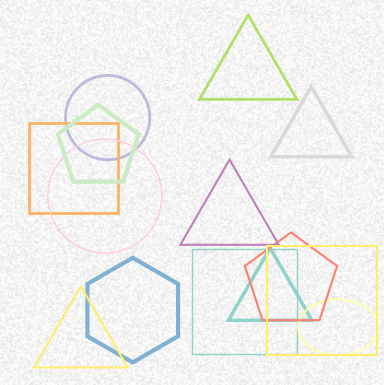[{"shape": "square", "thickness": 1, "radius": 0.68, "center": [0.635, 0.217]}, {"shape": "triangle", "thickness": 2.5, "radius": 0.63, "center": [0.702, 0.231]}, {"shape": "oval", "thickness": 1.5, "radius": 0.52, "center": [0.878, 0.15]}, {"shape": "circle", "thickness": 2, "radius": 0.55, "center": [0.28, 0.695]}, {"shape": "pentagon", "thickness": 1.5, "radius": 0.63, "center": [0.756, 0.27]}, {"shape": "hexagon", "thickness": 3, "radius": 0.68, "center": [0.345, 0.195]}, {"shape": "square", "thickness": 2, "radius": 0.58, "center": [0.191, 0.563]}, {"shape": "triangle", "thickness": 2, "radius": 0.73, "center": [0.645, 0.815]}, {"shape": "circle", "thickness": 1, "radius": 0.74, "center": [0.272, 0.491]}, {"shape": "triangle", "thickness": 2.5, "radius": 0.61, "center": [0.809, 0.654]}, {"shape": "triangle", "thickness": 1.5, "radius": 0.74, "center": [0.596, 0.438]}, {"shape": "pentagon", "thickness": 3, "radius": 0.55, "center": [0.255, 0.617]}, {"shape": "square", "thickness": 1.5, "radius": 0.71, "center": [0.837, 0.22]}, {"shape": "triangle", "thickness": 1.5, "radius": 0.7, "center": [0.21, 0.116]}]